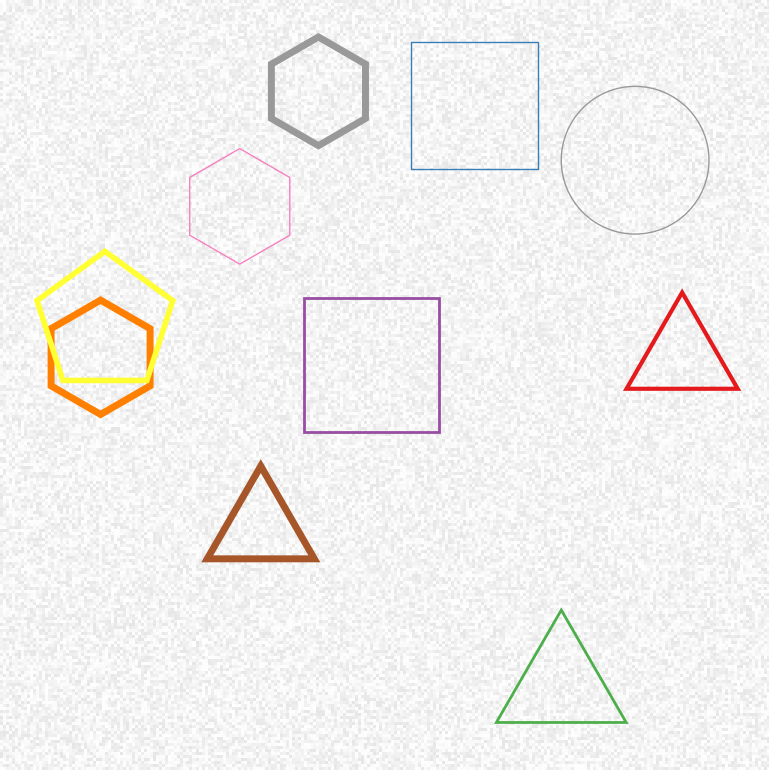[{"shape": "triangle", "thickness": 1.5, "radius": 0.42, "center": [0.886, 0.537]}, {"shape": "square", "thickness": 0.5, "radius": 0.41, "center": [0.616, 0.863]}, {"shape": "triangle", "thickness": 1, "radius": 0.49, "center": [0.729, 0.11]}, {"shape": "square", "thickness": 1, "radius": 0.44, "center": [0.483, 0.526]}, {"shape": "hexagon", "thickness": 2.5, "radius": 0.37, "center": [0.131, 0.536]}, {"shape": "pentagon", "thickness": 2, "radius": 0.46, "center": [0.136, 0.581]}, {"shape": "triangle", "thickness": 2.5, "radius": 0.4, "center": [0.339, 0.314]}, {"shape": "hexagon", "thickness": 0.5, "radius": 0.38, "center": [0.311, 0.732]}, {"shape": "hexagon", "thickness": 2.5, "radius": 0.35, "center": [0.414, 0.881]}, {"shape": "circle", "thickness": 0.5, "radius": 0.48, "center": [0.825, 0.792]}]